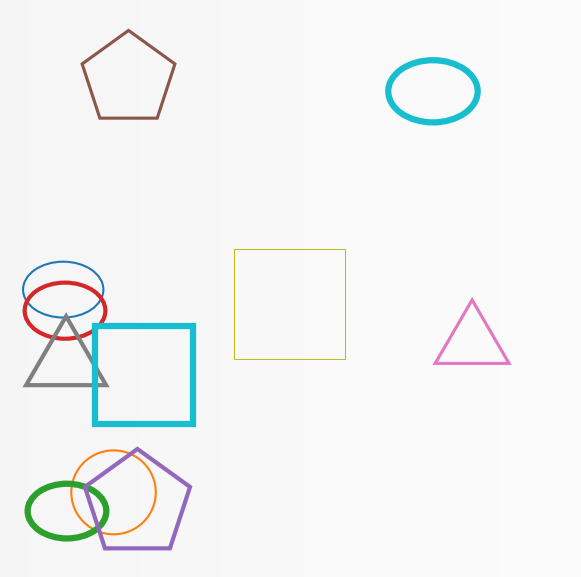[{"shape": "oval", "thickness": 1, "radius": 0.35, "center": [0.109, 0.498]}, {"shape": "circle", "thickness": 1, "radius": 0.36, "center": [0.195, 0.147]}, {"shape": "oval", "thickness": 3, "radius": 0.34, "center": [0.115, 0.114]}, {"shape": "oval", "thickness": 2, "radius": 0.35, "center": [0.112, 0.461]}, {"shape": "pentagon", "thickness": 2, "radius": 0.48, "center": [0.236, 0.127]}, {"shape": "pentagon", "thickness": 1.5, "radius": 0.42, "center": [0.221, 0.862]}, {"shape": "triangle", "thickness": 1.5, "radius": 0.37, "center": [0.812, 0.407]}, {"shape": "triangle", "thickness": 2, "radius": 0.4, "center": [0.114, 0.372]}, {"shape": "square", "thickness": 0.5, "radius": 0.48, "center": [0.498, 0.472]}, {"shape": "oval", "thickness": 3, "radius": 0.38, "center": [0.745, 0.841]}, {"shape": "square", "thickness": 3, "radius": 0.42, "center": [0.247, 0.35]}]